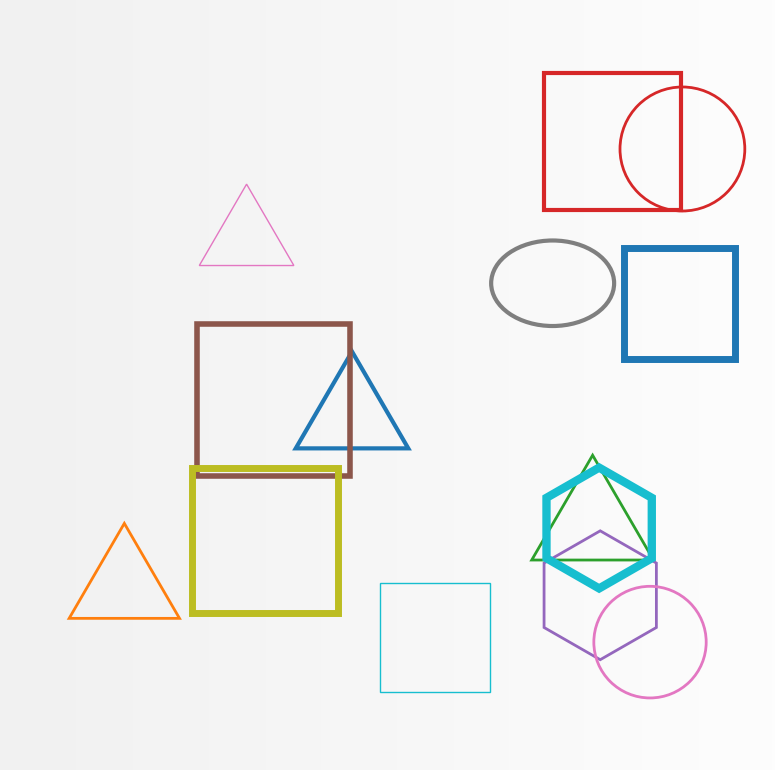[{"shape": "triangle", "thickness": 1.5, "radius": 0.42, "center": [0.454, 0.46]}, {"shape": "square", "thickness": 2.5, "radius": 0.36, "center": [0.877, 0.606]}, {"shape": "triangle", "thickness": 1, "radius": 0.41, "center": [0.16, 0.238]}, {"shape": "triangle", "thickness": 1, "radius": 0.45, "center": [0.765, 0.318]}, {"shape": "circle", "thickness": 1, "radius": 0.4, "center": [0.881, 0.807]}, {"shape": "square", "thickness": 1.5, "radius": 0.44, "center": [0.79, 0.816]}, {"shape": "hexagon", "thickness": 1, "radius": 0.42, "center": [0.774, 0.227]}, {"shape": "square", "thickness": 2, "radius": 0.49, "center": [0.353, 0.48]}, {"shape": "triangle", "thickness": 0.5, "radius": 0.35, "center": [0.318, 0.69]}, {"shape": "circle", "thickness": 1, "radius": 0.36, "center": [0.839, 0.166]}, {"shape": "oval", "thickness": 1.5, "radius": 0.4, "center": [0.713, 0.632]}, {"shape": "square", "thickness": 2.5, "radius": 0.47, "center": [0.342, 0.298]}, {"shape": "square", "thickness": 0.5, "radius": 0.35, "center": [0.562, 0.172]}, {"shape": "hexagon", "thickness": 3, "radius": 0.39, "center": [0.773, 0.314]}]